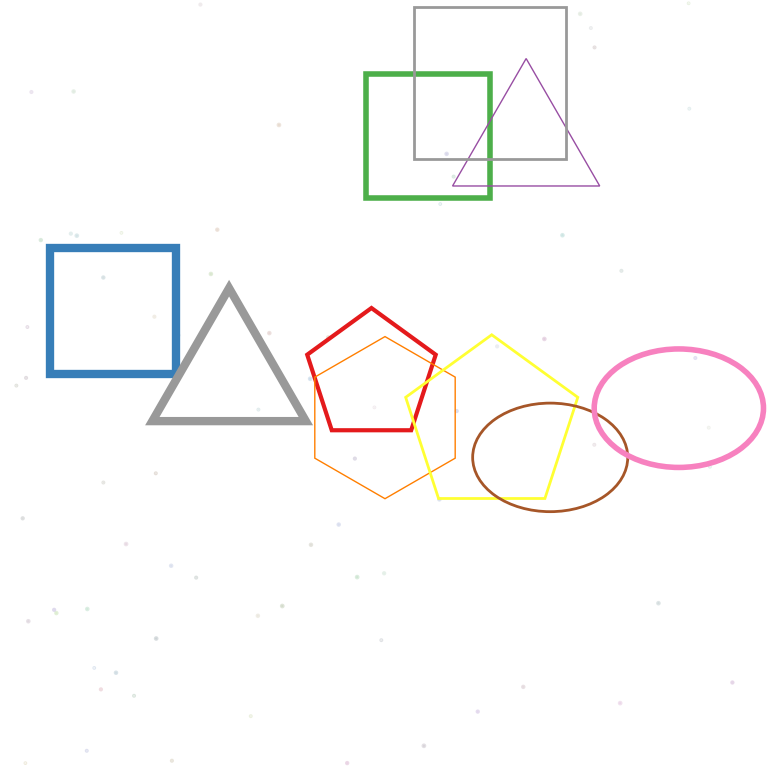[{"shape": "pentagon", "thickness": 1.5, "radius": 0.44, "center": [0.482, 0.512]}, {"shape": "square", "thickness": 3, "radius": 0.41, "center": [0.147, 0.596]}, {"shape": "square", "thickness": 2, "radius": 0.4, "center": [0.556, 0.823]}, {"shape": "triangle", "thickness": 0.5, "radius": 0.55, "center": [0.683, 0.814]}, {"shape": "hexagon", "thickness": 0.5, "radius": 0.53, "center": [0.5, 0.458]}, {"shape": "pentagon", "thickness": 1, "radius": 0.59, "center": [0.639, 0.448]}, {"shape": "oval", "thickness": 1, "radius": 0.5, "center": [0.715, 0.406]}, {"shape": "oval", "thickness": 2, "radius": 0.55, "center": [0.882, 0.47]}, {"shape": "triangle", "thickness": 3, "radius": 0.58, "center": [0.298, 0.511]}, {"shape": "square", "thickness": 1, "radius": 0.49, "center": [0.636, 0.893]}]